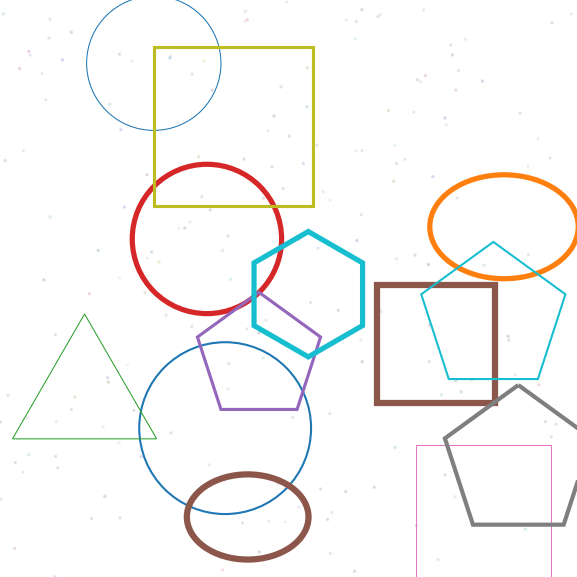[{"shape": "circle", "thickness": 0.5, "radius": 0.58, "center": [0.266, 0.89]}, {"shape": "circle", "thickness": 1, "radius": 0.74, "center": [0.39, 0.258]}, {"shape": "oval", "thickness": 2.5, "radius": 0.64, "center": [0.873, 0.606]}, {"shape": "triangle", "thickness": 0.5, "radius": 0.72, "center": [0.146, 0.311]}, {"shape": "circle", "thickness": 2.5, "radius": 0.65, "center": [0.358, 0.585]}, {"shape": "pentagon", "thickness": 1.5, "radius": 0.56, "center": [0.449, 0.381]}, {"shape": "square", "thickness": 3, "radius": 0.51, "center": [0.756, 0.403]}, {"shape": "oval", "thickness": 3, "radius": 0.53, "center": [0.429, 0.104]}, {"shape": "square", "thickness": 0.5, "radius": 0.59, "center": [0.837, 0.112]}, {"shape": "pentagon", "thickness": 2, "radius": 0.67, "center": [0.898, 0.199]}, {"shape": "square", "thickness": 1.5, "radius": 0.69, "center": [0.404, 0.78]}, {"shape": "hexagon", "thickness": 2.5, "radius": 0.54, "center": [0.534, 0.49]}, {"shape": "pentagon", "thickness": 1, "radius": 0.66, "center": [0.854, 0.449]}]